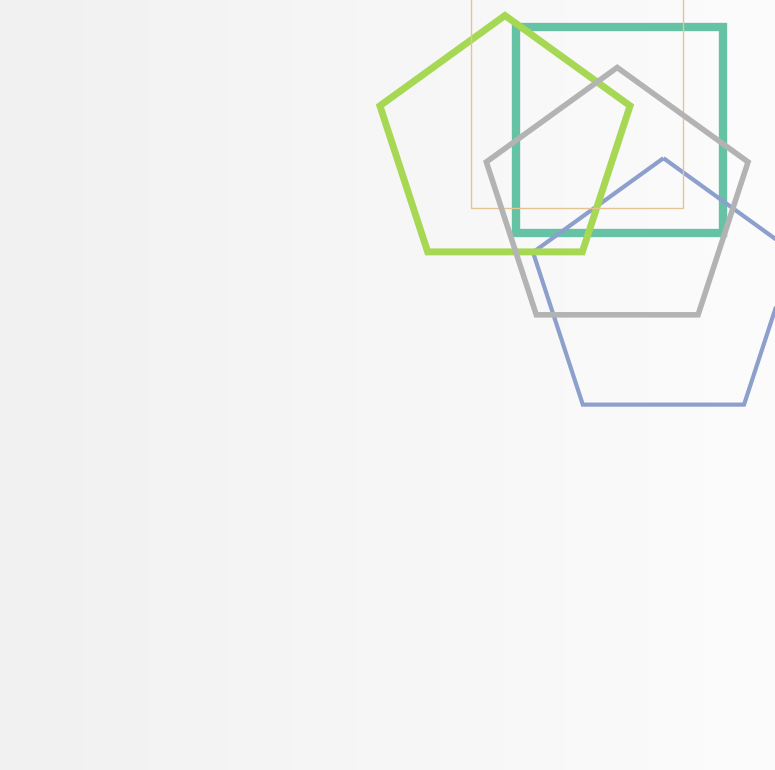[{"shape": "square", "thickness": 3, "radius": 0.67, "center": [0.799, 0.831]}, {"shape": "pentagon", "thickness": 1.5, "radius": 0.88, "center": [0.856, 0.618]}, {"shape": "pentagon", "thickness": 2.5, "radius": 0.85, "center": [0.652, 0.81]}, {"shape": "square", "thickness": 0.5, "radius": 0.69, "center": [0.745, 0.867]}, {"shape": "pentagon", "thickness": 2, "radius": 0.89, "center": [0.796, 0.735]}]